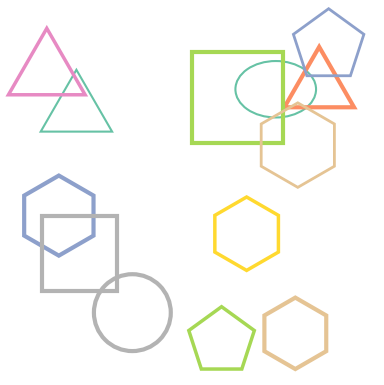[{"shape": "triangle", "thickness": 1.5, "radius": 0.54, "center": [0.198, 0.712]}, {"shape": "oval", "thickness": 1.5, "radius": 0.52, "center": [0.716, 0.768]}, {"shape": "triangle", "thickness": 3, "radius": 0.52, "center": [0.829, 0.774]}, {"shape": "pentagon", "thickness": 2, "radius": 0.48, "center": [0.854, 0.881]}, {"shape": "hexagon", "thickness": 3, "radius": 0.52, "center": [0.153, 0.44]}, {"shape": "triangle", "thickness": 2.5, "radius": 0.57, "center": [0.122, 0.811]}, {"shape": "square", "thickness": 3, "radius": 0.59, "center": [0.617, 0.746]}, {"shape": "pentagon", "thickness": 2.5, "radius": 0.45, "center": [0.575, 0.114]}, {"shape": "hexagon", "thickness": 2.5, "radius": 0.48, "center": [0.641, 0.393]}, {"shape": "hexagon", "thickness": 3, "radius": 0.46, "center": [0.767, 0.134]}, {"shape": "hexagon", "thickness": 2, "radius": 0.55, "center": [0.773, 0.623]}, {"shape": "square", "thickness": 3, "radius": 0.49, "center": [0.206, 0.341]}, {"shape": "circle", "thickness": 3, "radius": 0.5, "center": [0.344, 0.188]}]